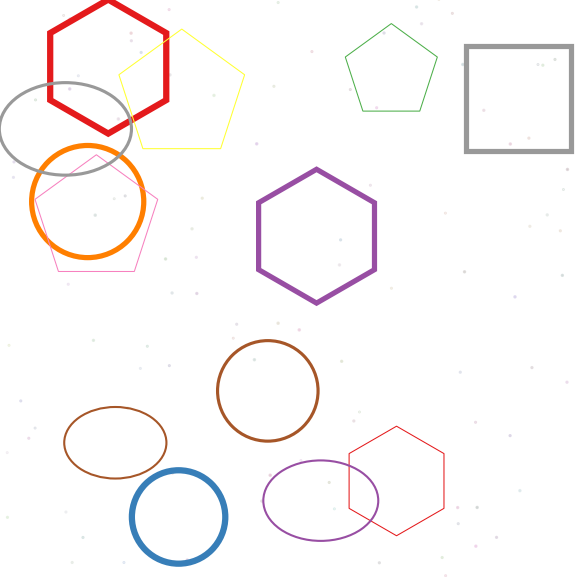[{"shape": "hexagon", "thickness": 3, "radius": 0.58, "center": [0.187, 0.884]}, {"shape": "hexagon", "thickness": 0.5, "radius": 0.47, "center": [0.687, 0.166]}, {"shape": "circle", "thickness": 3, "radius": 0.4, "center": [0.309, 0.104]}, {"shape": "pentagon", "thickness": 0.5, "radius": 0.42, "center": [0.678, 0.875]}, {"shape": "hexagon", "thickness": 2.5, "radius": 0.58, "center": [0.548, 0.59]}, {"shape": "oval", "thickness": 1, "radius": 0.5, "center": [0.555, 0.132]}, {"shape": "circle", "thickness": 2.5, "radius": 0.49, "center": [0.152, 0.65]}, {"shape": "pentagon", "thickness": 0.5, "radius": 0.57, "center": [0.315, 0.834]}, {"shape": "circle", "thickness": 1.5, "radius": 0.44, "center": [0.464, 0.322]}, {"shape": "oval", "thickness": 1, "radius": 0.44, "center": [0.2, 0.232]}, {"shape": "pentagon", "thickness": 0.5, "radius": 0.56, "center": [0.167, 0.619]}, {"shape": "oval", "thickness": 1.5, "radius": 0.57, "center": [0.113, 0.776]}, {"shape": "square", "thickness": 2.5, "radius": 0.45, "center": [0.898, 0.828]}]